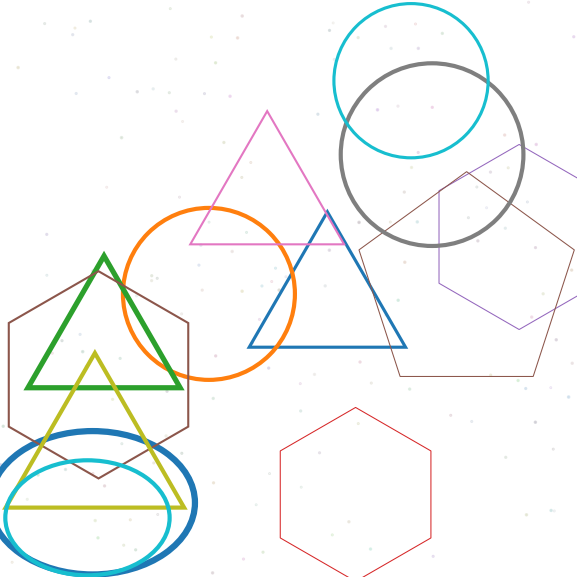[{"shape": "triangle", "thickness": 1.5, "radius": 0.78, "center": [0.567, 0.476]}, {"shape": "oval", "thickness": 3, "radius": 0.89, "center": [0.16, 0.129]}, {"shape": "circle", "thickness": 2, "radius": 0.74, "center": [0.362, 0.49]}, {"shape": "triangle", "thickness": 2.5, "radius": 0.76, "center": [0.18, 0.404]}, {"shape": "hexagon", "thickness": 0.5, "radius": 0.75, "center": [0.616, 0.143]}, {"shape": "hexagon", "thickness": 0.5, "radius": 0.8, "center": [0.899, 0.589]}, {"shape": "hexagon", "thickness": 1, "radius": 0.9, "center": [0.171, 0.35]}, {"shape": "pentagon", "thickness": 0.5, "radius": 0.98, "center": [0.808, 0.506]}, {"shape": "triangle", "thickness": 1, "radius": 0.77, "center": [0.463, 0.653]}, {"shape": "circle", "thickness": 2, "radius": 0.79, "center": [0.748, 0.731]}, {"shape": "triangle", "thickness": 2, "radius": 0.89, "center": [0.164, 0.209]}, {"shape": "circle", "thickness": 1.5, "radius": 0.67, "center": [0.712, 0.859]}, {"shape": "oval", "thickness": 2, "radius": 0.71, "center": [0.151, 0.103]}]